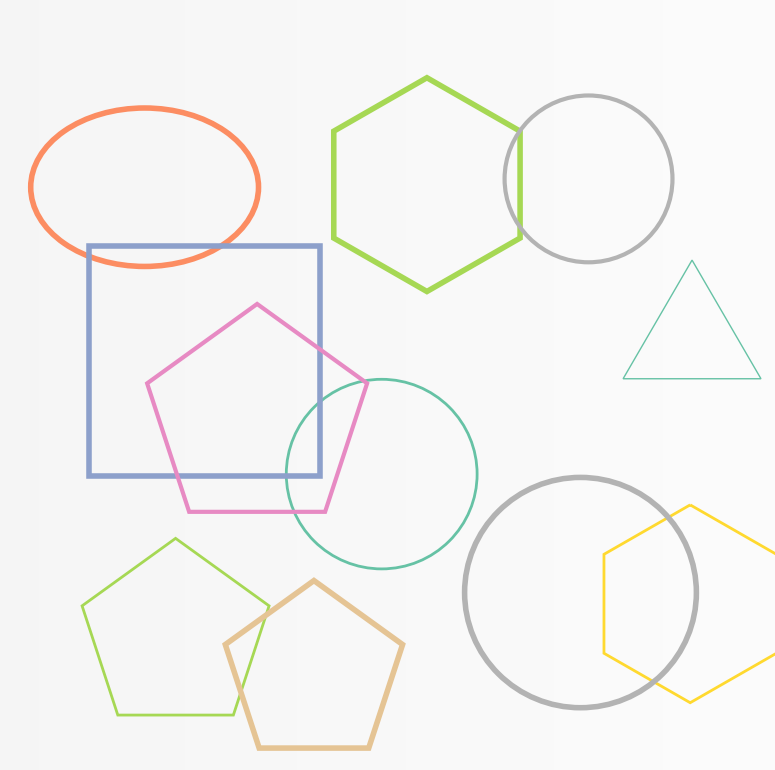[{"shape": "triangle", "thickness": 0.5, "radius": 0.51, "center": [0.893, 0.559]}, {"shape": "circle", "thickness": 1, "radius": 0.62, "center": [0.493, 0.384]}, {"shape": "oval", "thickness": 2, "radius": 0.73, "center": [0.187, 0.757]}, {"shape": "square", "thickness": 2, "radius": 0.75, "center": [0.264, 0.531]}, {"shape": "pentagon", "thickness": 1.5, "radius": 0.75, "center": [0.332, 0.456]}, {"shape": "hexagon", "thickness": 2, "radius": 0.69, "center": [0.551, 0.76]}, {"shape": "pentagon", "thickness": 1, "radius": 0.63, "center": [0.227, 0.174]}, {"shape": "hexagon", "thickness": 1, "radius": 0.64, "center": [0.891, 0.216]}, {"shape": "pentagon", "thickness": 2, "radius": 0.6, "center": [0.405, 0.126]}, {"shape": "circle", "thickness": 2, "radius": 0.75, "center": [0.749, 0.23]}, {"shape": "circle", "thickness": 1.5, "radius": 0.54, "center": [0.759, 0.768]}]